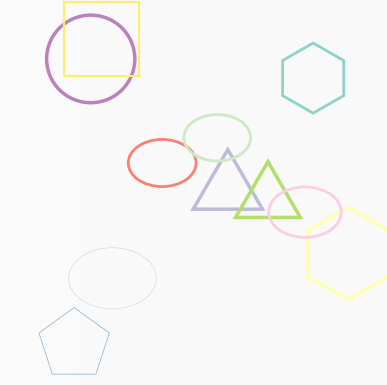[{"shape": "hexagon", "thickness": 2, "radius": 0.46, "center": [0.808, 0.797]}, {"shape": "hexagon", "thickness": 2.5, "radius": 0.6, "center": [0.898, 0.342]}, {"shape": "triangle", "thickness": 2.5, "radius": 0.52, "center": [0.588, 0.508]}, {"shape": "oval", "thickness": 2, "radius": 0.44, "center": [0.418, 0.577]}, {"shape": "pentagon", "thickness": 0.5, "radius": 0.48, "center": [0.191, 0.106]}, {"shape": "triangle", "thickness": 2.5, "radius": 0.48, "center": [0.691, 0.483]}, {"shape": "oval", "thickness": 2, "radius": 0.47, "center": [0.787, 0.449]}, {"shape": "oval", "thickness": 0.5, "radius": 0.57, "center": [0.29, 0.277]}, {"shape": "circle", "thickness": 2.5, "radius": 0.57, "center": [0.234, 0.847]}, {"shape": "oval", "thickness": 2, "radius": 0.43, "center": [0.561, 0.642]}, {"shape": "square", "thickness": 1.5, "radius": 0.48, "center": [0.261, 0.899]}]